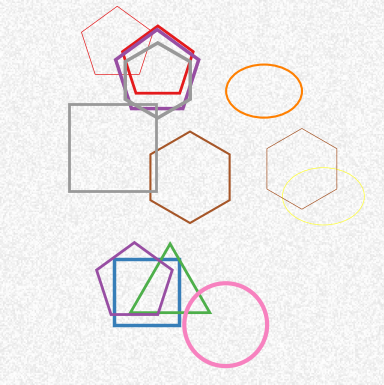[{"shape": "pentagon", "thickness": 0.5, "radius": 0.49, "center": [0.305, 0.886]}, {"shape": "pentagon", "thickness": 2, "radius": 0.48, "center": [0.41, 0.836]}, {"shape": "square", "thickness": 2.5, "radius": 0.42, "center": [0.381, 0.242]}, {"shape": "triangle", "thickness": 2, "radius": 0.6, "center": [0.442, 0.247]}, {"shape": "pentagon", "thickness": 2.5, "radius": 0.57, "center": [0.408, 0.81]}, {"shape": "pentagon", "thickness": 2, "radius": 0.52, "center": [0.349, 0.267]}, {"shape": "oval", "thickness": 1.5, "radius": 0.49, "center": [0.686, 0.763]}, {"shape": "oval", "thickness": 0.5, "radius": 0.53, "center": [0.84, 0.49]}, {"shape": "hexagon", "thickness": 0.5, "radius": 0.52, "center": [0.784, 0.561]}, {"shape": "hexagon", "thickness": 1.5, "radius": 0.59, "center": [0.494, 0.54]}, {"shape": "circle", "thickness": 3, "radius": 0.54, "center": [0.586, 0.157]}, {"shape": "square", "thickness": 2, "radius": 0.57, "center": [0.293, 0.616]}, {"shape": "hexagon", "thickness": 2.5, "radius": 0.49, "center": [0.41, 0.791]}]